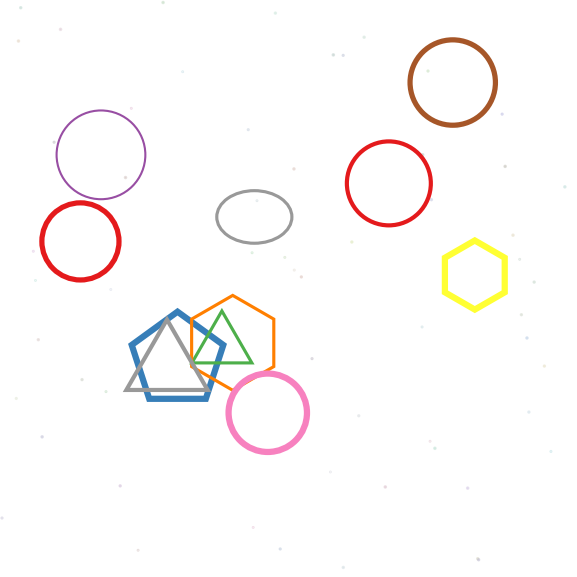[{"shape": "circle", "thickness": 2, "radius": 0.36, "center": [0.673, 0.682]}, {"shape": "circle", "thickness": 2.5, "radius": 0.33, "center": [0.139, 0.581]}, {"shape": "pentagon", "thickness": 3, "radius": 0.42, "center": [0.307, 0.376]}, {"shape": "triangle", "thickness": 1.5, "radius": 0.3, "center": [0.384, 0.401]}, {"shape": "circle", "thickness": 1, "radius": 0.38, "center": [0.175, 0.731]}, {"shape": "hexagon", "thickness": 1.5, "radius": 0.41, "center": [0.403, 0.405]}, {"shape": "hexagon", "thickness": 3, "radius": 0.3, "center": [0.822, 0.523]}, {"shape": "circle", "thickness": 2.5, "radius": 0.37, "center": [0.784, 0.856]}, {"shape": "circle", "thickness": 3, "radius": 0.34, "center": [0.464, 0.284]}, {"shape": "oval", "thickness": 1.5, "radius": 0.33, "center": [0.44, 0.623]}, {"shape": "triangle", "thickness": 2, "radius": 0.41, "center": [0.289, 0.364]}]